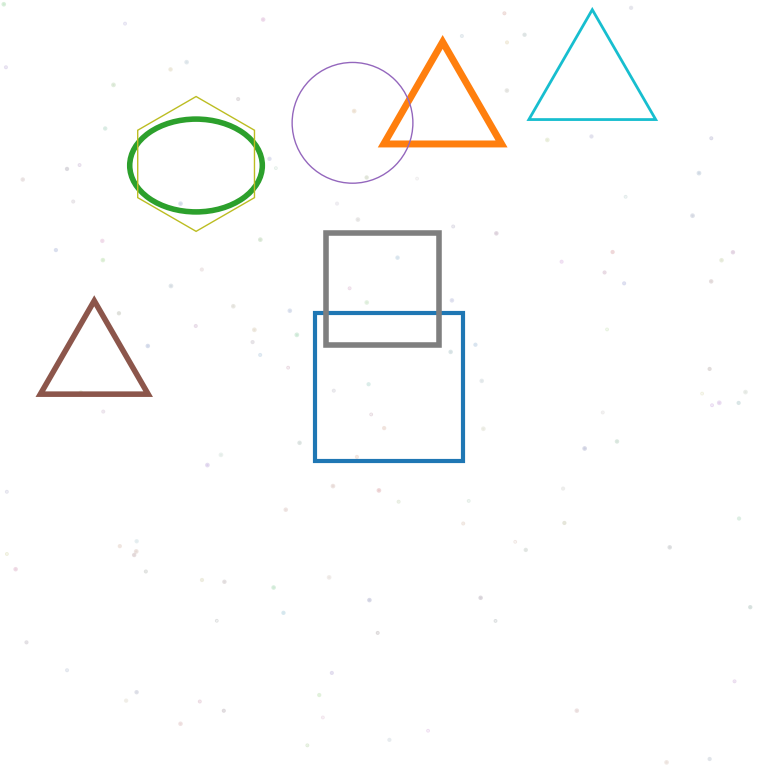[{"shape": "square", "thickness": 1.5, "radius": 0.48, "center": [0.505, 0.498]}, {"shape": "triangle", "thickness": 2.5, "radius": 0.44, "center": [0.575, 0.857]}, {"shape": "oval", "thickness": 2, "radius": 0.43, "center": [0.255, 0.785]}, {"shape": "circle", "thickness": 0.5, "radius": 0.39, "center": [0.458, 0.84]}, {"shape": "triangle", "thickness": 2, "radius": 0.4, "center": [0.122, 0.529]}, {"shape": "square", "thickness": 2, "radius": 0.36, "center": [0.497, 0.624]}, {"shape": "hexagon", "thickness": 0.5, "radius": 0.44, "center": [0.255, 0.787]}, {"shape": "triangle", "thickness": 1, "radius": 0.48, "center": [0.769, 0.892]}]